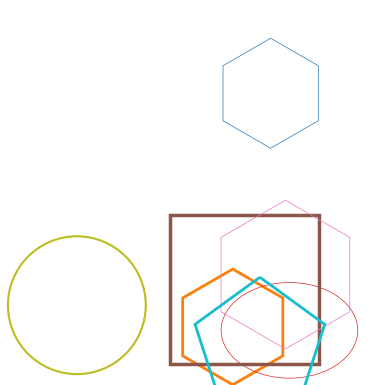[{"shape": "hexagon", "thickness": 0.5, "radius": 0.71, "center": [0.703, 0.758]}, {"shape": "hexagon", "thickness": 2, "radius": 0.75, "center": [0.605, 0.151]}, {"shape": "oval", "thickness": 0.5, "radius": 0.89, "center": [0.752, 0.142]}, {"shape": "square", "thickness": 2.5, "radius": 0.97, "center": [0.634, 0.249]}, {"shape": "hexagon", "thickness": 0.5, "radius": 0.97, "center": [0.741, 0.287]}, {"shape": "circle", "thickness": 1.5, "radius": 0.9, "center": [0.2, 0.207]}, {"shape": "pentagon", "thickness": 2, "radius": 0.89, "center": [0.675, 0.103]}]